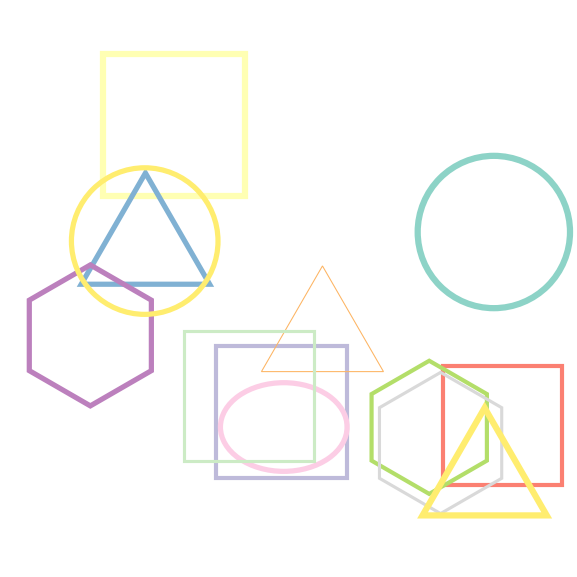[{"shape": "circle", "thickness": 3, "radius": 0.66, "center": [0.855, 0.597]}, {"shape": "square", "thickness": 3, "radius": 0.62, "center": [0.301, 0.783]}, {"shape": "square", "thickness": 2, "radius": 0.57, "center": [0.488, 0.285]}, {"shape": "square", "thickness": 2, "radius": 0.51, "center": [0.87, 0.262]}, {"shape": "triangle", "thickness": 2.5, "radius": 0.64, "center": [0.252, 0.571]}, {"shape": "triangle", "thickness": 0.5, "radius": 0.61, "center": [0.558, 0.417]}, {"shape": "hexagon", "thickness": 2, "radius": 0.58, "center": [0.743, 0.259]}, {"shape": "oval", "thickness": 2.5, "radius": 0.55, "center": [0.491, 0.26]}, {"shape": "hexagon", "thickness": 1.5, "radius": 0.61, "center": [0.763, 0.232]}, {"shape": "hexagon", "thickness": 2.5, "radius": 0.61, "center": [0.156, 0.418]}, {"shape": "square", "thickness": 1.5, "radius": 0.56, "center": [0.431, 0.314]}, {"shape": "triangle", "thickness": 3, "radius": 0.62, "center": [0.839, 0.169]}, {"shape": "circle", "thickness": 2.5, "radius": 0.63, "center": [0.251, 0.582]}]